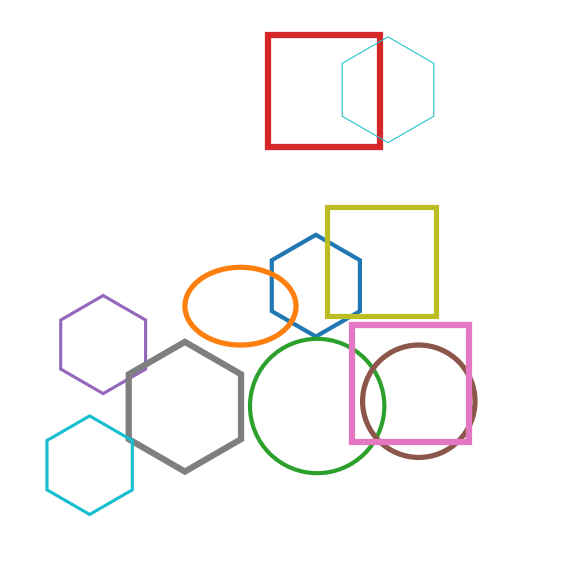[{"shape": "hexagon", "thickness": 2, "radius": 0.44, "center": [0.547, 0.504]}, {"shape": "oval", "thickness": 2.5, "radius": 0.48, "center": [0.416, 0.469]}, {"shape": "circle", "thickness": 2, "radius": 0.58, "center": [0.549, 0.296]}, {"shape": "square", "thickness": 3, "radius": 0.48, "center": [0.562, 0.841]}, {"shape": "hexagon", "thickness": 1.5, "radius": 0.42, "center": [0.179, 0.402]}, {"shape": "circle", "thickness": 2.5, "radius": 0.49, "center": [0.725, 0.304]}, {"shape": "square", "thickness": 3, "radius": 0.51, "center": [0.711, 0.336]}, {"shape": "hexagon", "thickness": 3, "radius": 0.56, "center": [0.32, 0.295]}, {"shape": "square", "thickness": 2.5, "radius": 0.47, "center": [0.66, 0.546]}, {"shape": "hexagon", "thickness": 1.5, "radius": 0.43, "center": [0.155, 0.194]}, {"shape": "hexagon", "thickness": 0.5, "radius": 0.46, "center": [0.672, 0.844]}]